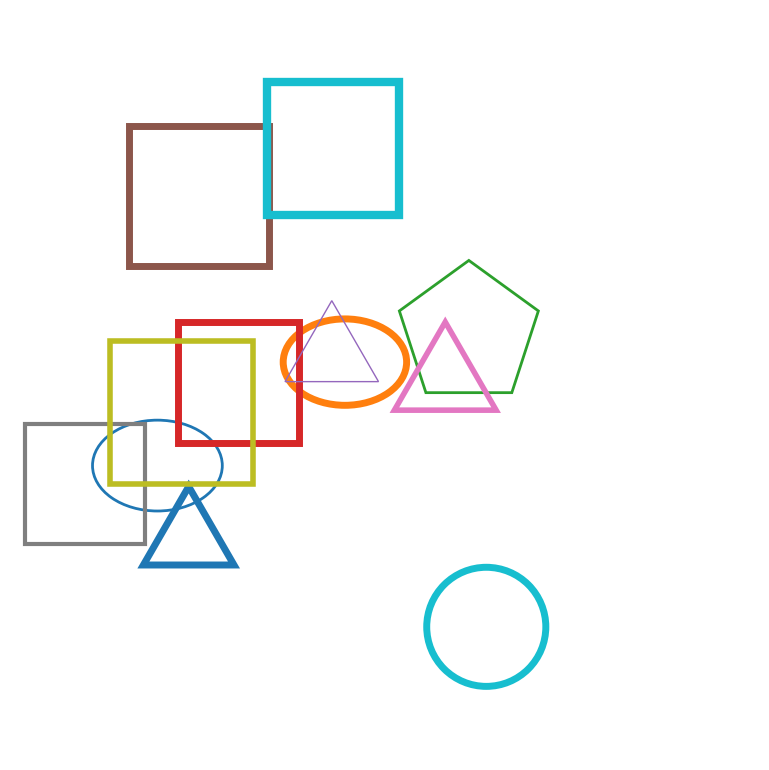[{"shape": "triangle", "thickness": 2.5, "radius": 0.34, "center": [0.245, 0.3]}, {"shape": "oval", "thickness": 1, "radius": 0.42, "center": [0.204, 0.395]}, {"shape": "oval", "thickness": 2.5, "radius": 0.4, "center": [0.448, 0.53]}, {"shape": "pentagon", "thickness": 1, "radius": 0.47, "center": [0.609, 0.567]}, {"shape": "square", "thickness": 2.5, "radius": 0.39, "center": [0.309, 0.503]}, {"shape": "triangle", "thickness": 0.5, "radius": 0.35, "center": [0.431, 0.539]}, {"shape": "square", "thickness": 2.5, "radius": 0.46, "center": [0.259, 0.745]}, {"shape": "triangle", "thickness": 2, "radius": 0.38, "center": [0.578, 0.505]}, {"shape": "square", "thickness": 1.5, "radius": 0.39, "center": [0.11, 0.371]}, {"shape": "square", "thickness": 2, "radius": 0.46, "center": [0.236, 0.464]}, {"shape": "square", "thickness": 3, "radius": 0.43, "center": [0.433, 0.807]}, {"shape": "circle", "thickness": 2.5, "radius": 0.39, "center": [0.632, 0.186]}]